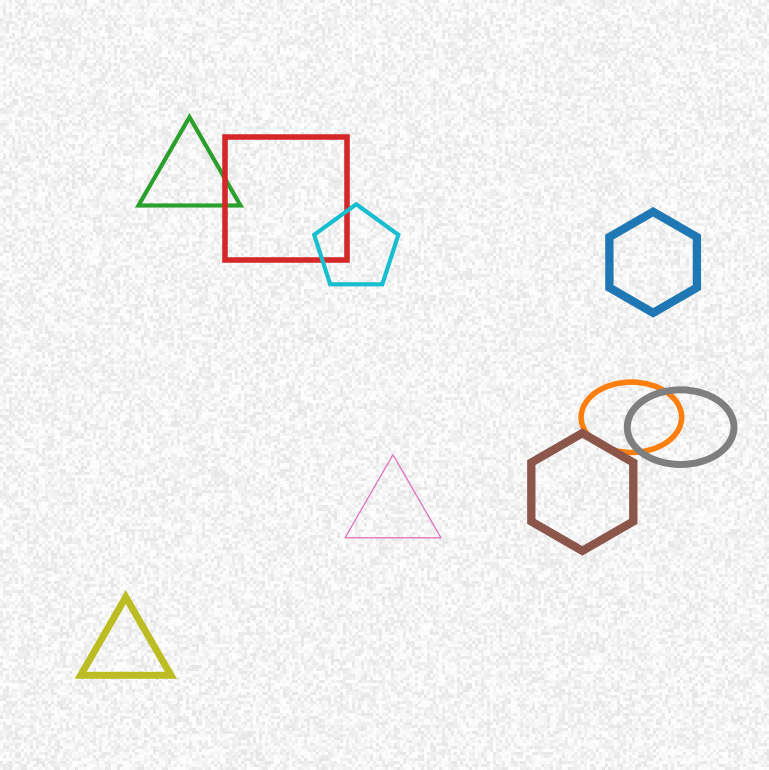[{"shape": "hexagon", "thickness": 3, "radius": 0.33, "center": [0.848, 0.659]}, {"shape": "oval", "thickness": 2, "radius": 0.33, "center": [0.82, 0.458]}, {"shape": "triangle", "thickness": 1.5, "radius": 0.38, "center": [0.246, 0.771]}, {"shape": "square", "thickness": 2, "radius": 0.4, "center": [0.371, 0.742]}, {"shape": "hexagon", "thickness": 3, "radius": 0.38, "center": [0.756, 0.361]}, {"shape": "triangle", "thickness": 0.5, "radius": 0.36, "center": [0.51, 0.338]}, {"shape": "oval", "thickness": 2.5, "radius": 0.35, "center": [0.884, 0.445]}, {"shape": "triangle", "thickness": 2.5, "radius": 0.34, "center": [0.163, 0.157]}, {"shape": "pentagon", "thickness": 1.5, "radius": 0.29, "center": [0.463, 0.677]}]